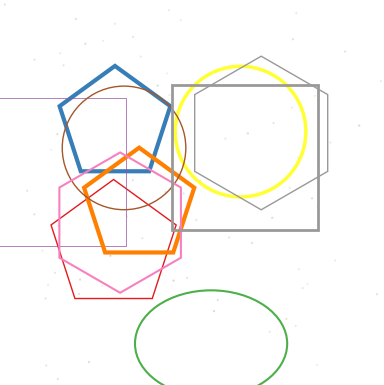[{"shape": "pentagon", "thickness": 1, "radius": 0.85, "center": [0.295, 0.363]}, {"shape": "pentagon", "thickness": 3, "radius": 0.76, "center": [0.299, 0.677]}, {"shape": "oval", "thickness": 1.5, "radius": 0.99, "center": [0.548, 0.108]}, {"shape": "square", "thickness": 0.5, "radius": 0.96, "center": [0.134, 0.553]}, {"shape": "pentagon", "thickness": 3, "radius": 0.75, "center": [0.361, 0.466]}, {"shape": "circle", "thickness": 2.5, "radius": 0.85, "center": [0.625, 0.658]}, {"shape": "circle", "thickness": 1, "radius": 0.8, "center": [0.322, 0.616]}, {"shape": "hexagon", "thickness": 1.5, "radius": 0.91, "center": [0.312, 0.422]}, {"shape": "hexagon", "thickness": 1, "radius": 1.0, "center": [0.678, 0.655]}, {"shape": "square", "thickness": 2, "radius": 0.95, "center": [0.636, 0.591]}]